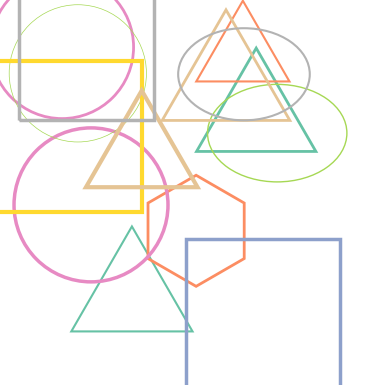[{"shape": "triangle", "thickness": 2, "radius": 0.89, "center": [0.665, 0.696]}, {"shape": "triangle", "thickness": 1.5, "radius": 0.91, "center": [0.343, 0.23]}, {"shape": "hexagon", "thickness": 2, "radius": 0.72, "center": [0.509, 0.401]}, {"shape": "triangle", "thickness": 1.5, "radius": 0.7, "center": [0.631, 0.858]}, {"shape": "square", "thickness": 2.5, "radius": 1.0, "center": [0.683, 0.179]}, {"shape": "circle", "thickness": 2, "radius": 0.93, "center": [0.161, 0.878]}, {"shape": "circle", "thickness": 2.5, "radius": 1.0, "center": [0.236, 0.468]}, {"shape": "oval", "thickness": 1, "radius": 0.9, "center": [0.72, 0.654]}, {"shape": "circle", "thickness": 0.5, "radius": 0.89, "center": [0.202, 0.809]}, {"shape": "square", "thickness": 3, "radius": 0.99, "center": [0.172, 0.645]}, {"shape": "triangle", "thickness": 3, "radius": 0.84, "center": [0.368, 0.597]}, {"shape": "triangle", "thickness": 2, "radius": 0.96, "center": [0.587, 0.783]}, {"shape": "oval", "thickness": 1.5, "radius": 0.85, "center": [0.634, 0.807]}, {"shape": "square", "thickness": 2.5, "radius": 0.88, "center": [0.225, 0.865]}]